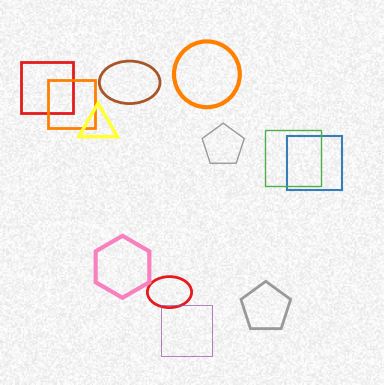[{"shape": "square", "thickness": 2, "radius": 0.33, "center": [0.122, 0.772]}, {"shape": "oval", "thickness": 2, "radius": 0.29, "center": [0.44, 0.241]}, {"shape": "square", "thickness": 1.5, "radius": 0.35, "center": [0.816, 0.576]}, {"shape": "square", "thickness": 1, "radius": 0.37, "center": [0.762, 0.589]}, {"shape": "square", "thickness": 0.5, "radius": 0.33, "center": [0.484, 0.142]}, {"shape": "square", "thickness": 2, "radius": 0.31, "center": [0.185, 0.731]}, {"shape": "circle", "thickness": 3, "radius": 0.43, "center": [0.537, 0.807]}, {"shape": "triangle", "thickness": 2.5, "radius": 0.29, "center": [0.255, 0.674]}, {"shape": "oval", "thickness": 2, "radius": 0.39, "center": [0.337, 0.786]}, {"shape": "hexagon", "thickness": 3, "radius": 0.4, "center": [0.318, 0.307]}, {"shape": "pentagon", "thickness": 1, "radius": 0.29, "center": [0.58, 0.623]}, {"shape": "pentagon", "thickness": 2, "radius": 0.34, "center": [0.69, 0.201]}]